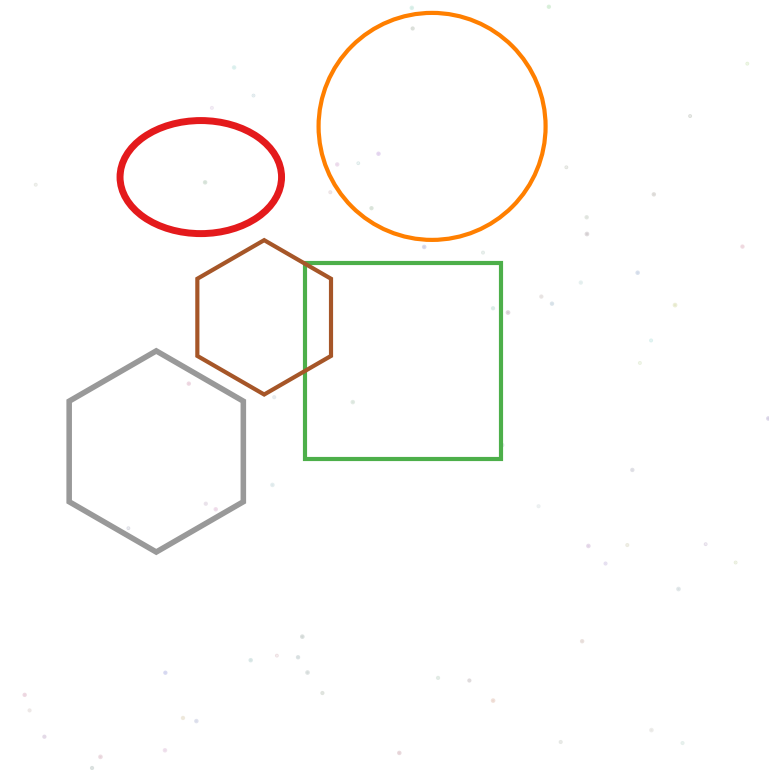[{"shape": "oval", "thickness": 2.5, "radius": 0.52, "center": [0.261, 0.77]}, {"shape": "square", "thickness": 1.5, "radius": 0.64, "center": [0.524, 0.531]}, {"shape": "circle", "thickness": 1.5, "radius": 0.74, "center": [0.561, 0.836]}, {"shape": "hexagon", "thickness": 1.5, "radius": 0.5, "center": [0.343, 0.588]}, {"shape": "hexagon", "thickness": 2, "radius": 0.65, "center": [0.203, 0.414]}]